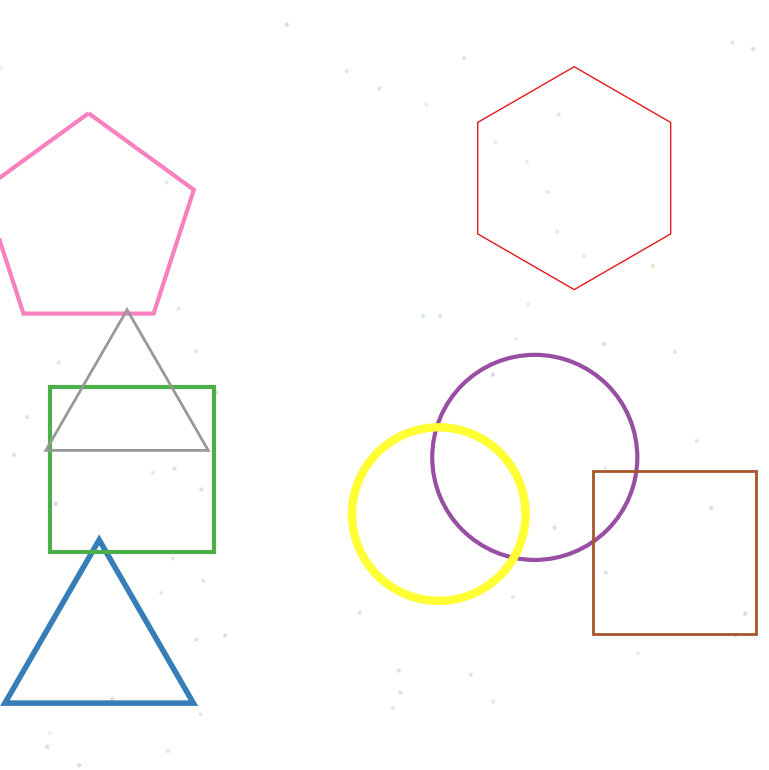[{"shape": "hexagon", "thickness": 0.5, "radius": 0.72, "center": [0.746, 0.769]}, {"shape": "triangle", "thickness": 2, "radius": 0.71, "center": [0.129, 0.158]}, {"shape": "square", "thickness": 1.5, "radius": 0.53, "center": [0.171, 0.39]}, {"shape": "circle", "thickness": 1.5, "radius": 0.67, "center": [0.695, 0.406]}, {"shape": "circle", "thickness": 3, "radius": 0.56, "center": [0.57, 0.332]}, {"shape": "square", "thickness": 1, "radius": 0.53, "center": [0.876, 0.283]}, {"shape": "pentagon", "thickness": 1.5, "radius": 0.72, "center": [0.115, 0.709]}, {"shape": "triangle", "thickness": 1, "radius": 0.61, "center": [0.165, 0.476]}]